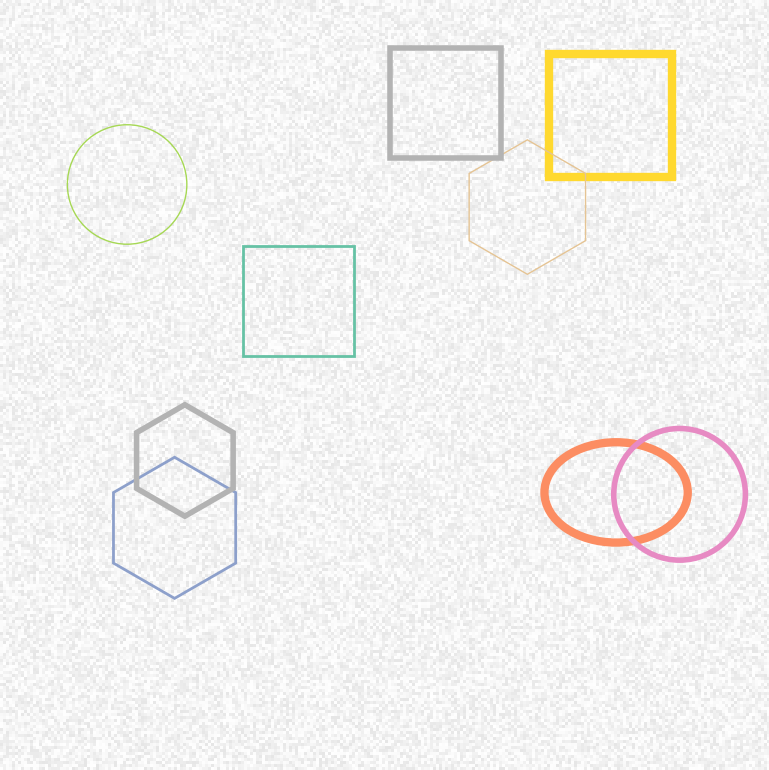[{"shape": "square", "thickness": 1, "radius": 0.36, "center": [0.388, 0.609]}, {"shape": "oval", "thickness": 3, "radius": 0.47, "center": [0.8, 0.361]}, {"shape": "hexagon", "thickness": 1, "radius": 0.46, "center": [0.227, 0.315]}, {"shape": "circle", "thickness": 2, "radius": 0.43, "center": [0.883, 0.358]}, {"shape": "circle", "thickness": 0.5, "radius": 0.39, "center": [0.165, 0.76]}, {"shape": "square", "thickness": 3, "radius": 0.4, "center": [0.793, 0.85]}, {"shape": "hexagon", "thickness": 0.5, "radius": 0.44, "center": [0.685, 0.731]}, {"shape": "hexagon", "thickness": 2, "radius": 0.36, "center": [0.24, 0.402]}, {"shape": "square", "thickness": 2, "radius": 0.36, "center": [0.579, 0.866]}]